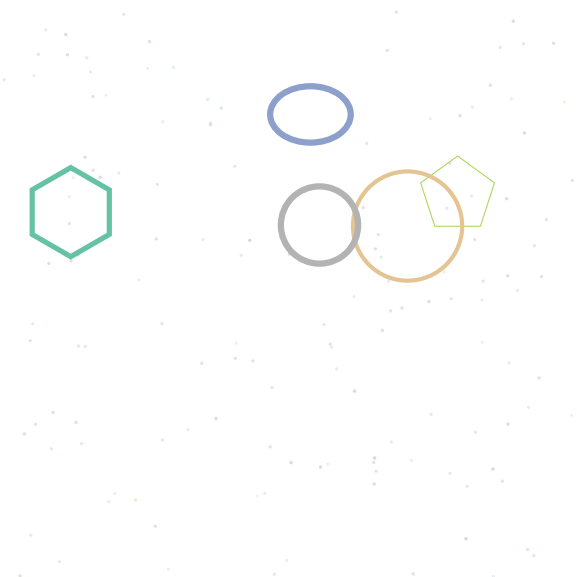[{"shape": "hexagon", "thickness": 2.5, "radius": 0.39, "center": [0.123, 0.632]}, {"shape": "oval", "thickness": 3, "radius": 0.35, "center": [0.538, 0.801]}, {"shape": "pentagon", "thickness": 0.5, "radius": 0.34, "center": [0.792, 0.662]}, {"shape": "circle", "thickness": 2, "radius": 0.47, "center": [0.706, 0.608]}, {"shape": "circle", "thickness": 3, "radius": 0.33, "center": [0.553, 0.61]}]